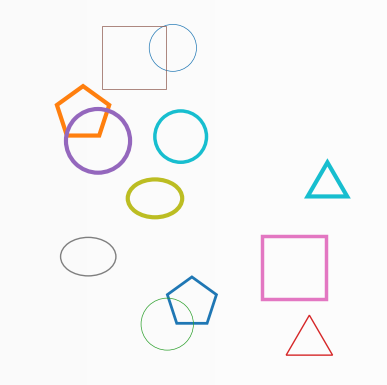[{"shape": "circle", "thickness": 0.5, "radius": 0.3, "center": [0.446, 0.876]}, {"shape": "pentagon", "thickness": 2, "radius": 0.33, "center": [0.495, 0.214]}, {"shape": "pentagon", "thickness": 3, "radius": 0.35, "center": [0.214, 0.705]}, {"shape": "circle", "thickness": 0.5, "radius": 0.34, "center": [0.432, 0.158]}, {"shape": "triangle", "thickness": 1, "radius": 0.35, "center": [0.798, 0.112]}, {"shape": "circle", "thickness": 3, "radius": 0.41, "center": [0.253, 0.634]}, {"shape": "square", "thickness": 0.5, "radius": 0.41, "center": [0.346, 0.85]}, {"shape": "square", "thickness": 2.5, "radius": 0.41, "center": [0.758, 0.305]}, {"shape": "oval", "thickness": 1, "radius": 0.36, "center": [0.228, 0.333]}, {"shape": "oval", "thickness": 3, "radius": 0.35, "center": [0.4, 0.485]}, {"shape": "triangle", "thickness": 3, "radius": 0.29, "center": [0.845, 0.519]}, {"shape": "circle", "thickness": 2.5, "radius": 0.33, "center": [0.466, 0.645]}]